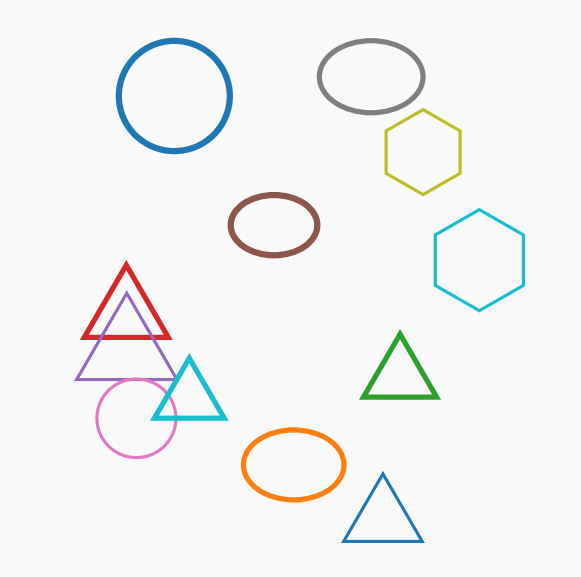[{"shape": "circle", "thickness": 3, "radius": 0.48, "center": [0.3, 0.833]}, {"shape": "triangle", "thickness": 1.5, "radius": 0.39, "center": [0.659, 0.101]}, {"shape": "oval", "thickness": 2.5, "radius": 0.43, "center": [0.505, 0.194]}, {"shape": "triangle", "thickness": 2.5, "radius": 0.36, "center": [0.688, 0.348]}, {"shape": "triangle", "thickness": 2.5, "radius": 0.42, "center": [0.217, 0.457]}, {"shape": "triangle", "thickness": 1.5, "radius": 0.5, "center": [0.218, 0.392]}, {"shape": "oval", "thickness": 3, "radius": 0.37, "center": [0.471, 0.609]}, {"shape": "circle", "thickness": 1.5, "radius": 0.34, "center": [0.235, 0.275]}, {"shape": "oval", "thickness": 2.5, "radius": 0.45, "center": [0.639, 0.866]}, {"shape": "hexagon", "thickness": 1.5, "radius": 0.37, "center": [0.728, 0.736]}, {"shape": "triangle", "thickness": 2.5, "radius": 0.35, "center": [0.326, 0.31]}, {"shape": "hexagon", "thickness": 1.5, "radius": 0.44, "center": [0.825, 0.549]}]